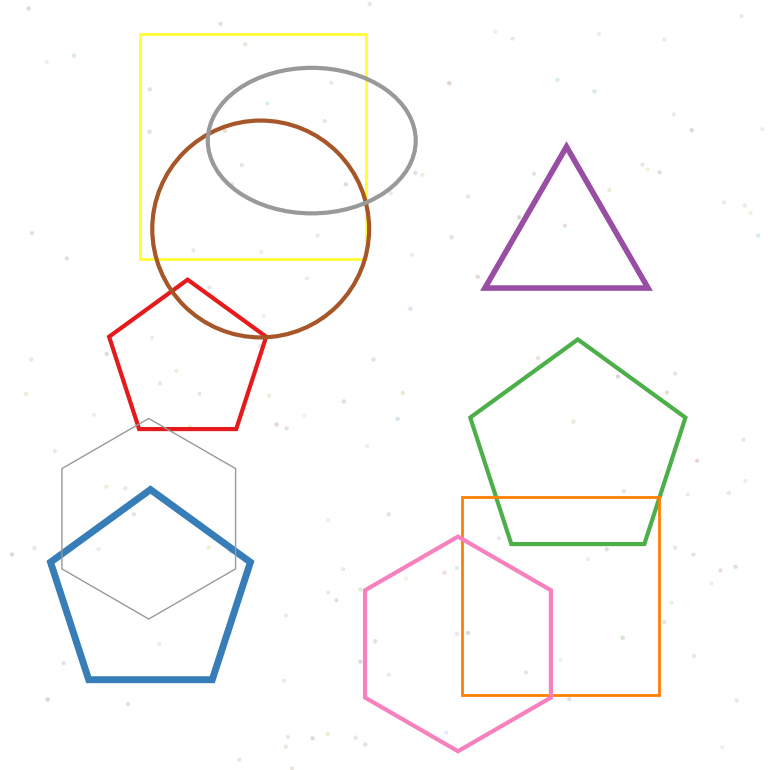[{"shape": "pentagon", "thickness": 1.5, "radius": 0.54, "center": [0.244, 0.53]}, {"shape": "pentagon", "thickness": 2.5, "radius": 0.68, "center": [0.195, 0.228]}, {"shape": "pentagon", "thickness": 1.5, "radius": 0.73, "center": [0.75, 0.412]}, {"shape": "triangle", "thickness": 2, "radius": 0.61, "center": [0.736, 0.687]}, {"shape": "square", "thickness": 1, "radius": 0.64, "center": [0.728, 0.226]}, {"shape": "square", "thickness": 1, "radius": 0.73, "center": [0.329, 0.81]}, {"shape": "circle", "thickness": 1.5, "radius": 0.7, "center": [0.339, 0.703]}, {"shape": "hexagon", "thickness": 1.5, "radius": 0.7, "center": [0.595, 0.164]}, {"shape": "hexagon", "thickness": 0.5, "radius": 0.65, "center": [0.193, 0.326]}, {"shape": "oval", "thickness": 1.5, "radius": 0.68, "center": [0.405, 0.817]}]